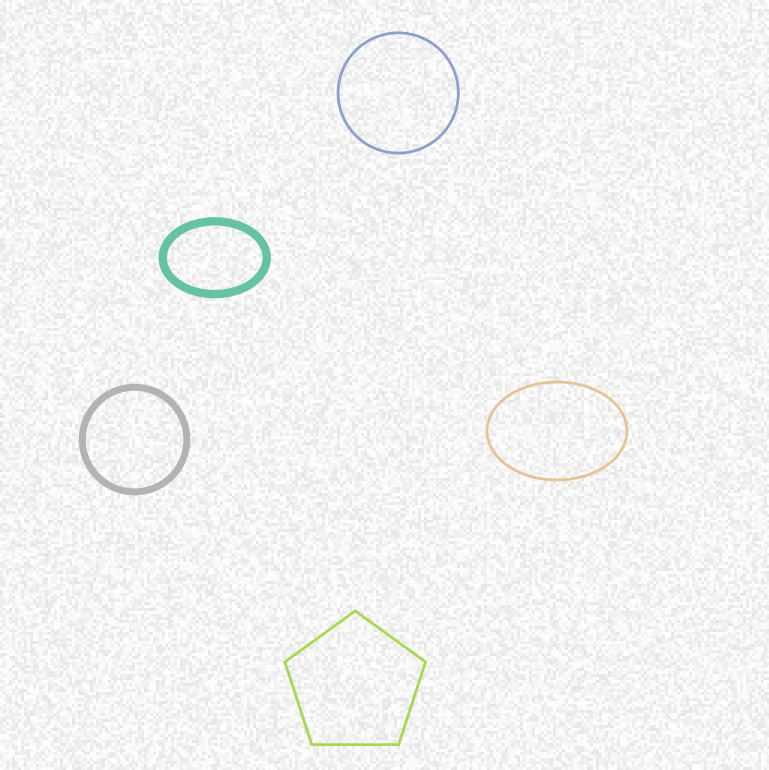[{"shape": "oval", "thickness": 3, "radius": 0.34, "center": [0.279, 0.665]}, {"shape": "circle", "thickness": 1, "radius": 0.39, "center": [0.517, 0.879]}, {"shape": "pentagon", "thickness": 1, "radius": 0.48, "center": [0.461, 0.111]}, {"shape": "oval", "thickness": 1, "radius": 0.45, "center": [0.723, 0.44]}, {"shape": "circle", "thickness": 2.5, "radius": 0.34, "center": [0.175, 0.429]}]